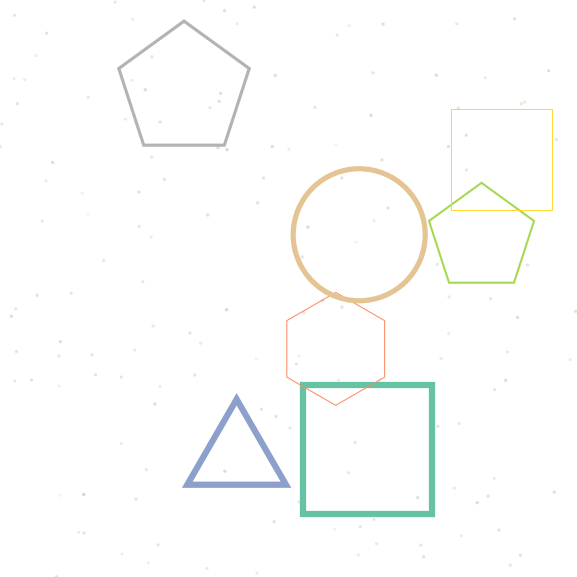[{"shape": "square", "thickness": 3, "radius": 0.56, "center": [0.637, 0.22]}, {"shape": "hexagon", "thickness": 0.5, "radius": 0.49, "center": [0.581, 0.395]}, {"shape": "triangle", "thickness": 3, "radius": 0.49, "center": [0.41, 0.209]}, {"shape": "pentagon", "thickness": 1, "radius": 0.48, "center": [0.834, 0.587]}, {"shape": "square", "thickness": 0.5, "radius": 0.44, "center": [0.868, 0.723]}, {"shape": "circle", "thickness": 2.5, "radius": 0.57, "center": [0.622, 0.593]}, {"shape": "pentagon", "thickness": 1.5, "radius": 0.59, "center": [0.319, 0.844]}]